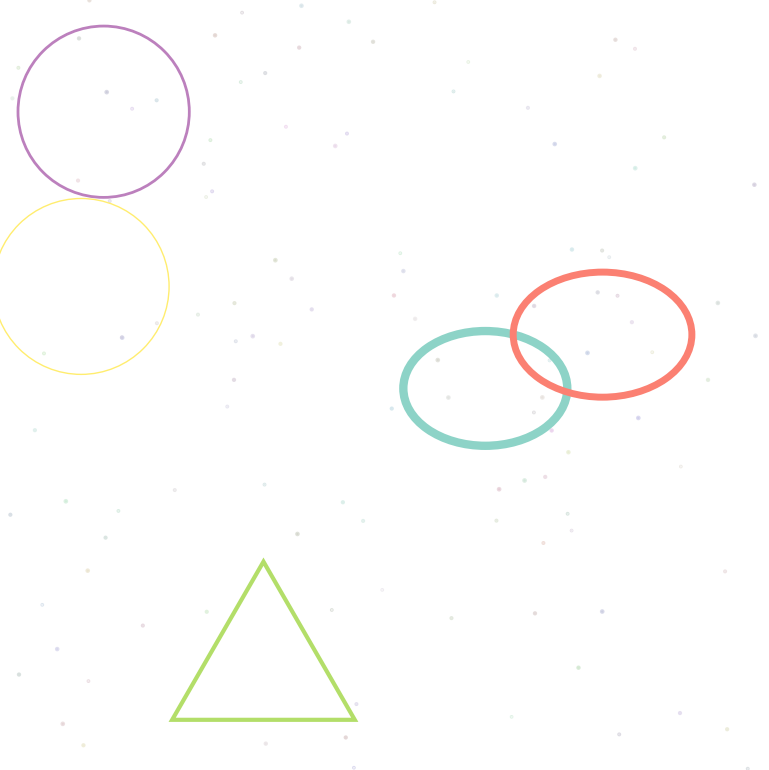[{"shape": "oval", "thickness": 3, "radius": 0.53, "center": [0.63, 0.496]}, {"shape": "oval", "thickness": 2.5, "radius": 0.58, "center": [0.783, 0.565]}, {"shape": "triangle", "thickness": 1.5, "radius": 0.68, "center": [0.342, 0.134]}, {"shape": "circle", "thickness": 1, "radius": 0.56, "center": [0.135, 0.855]}, {"shape": "circle", "thickness": 0.5, "radius": 0.57, "center": [0.105, 0.628]}]